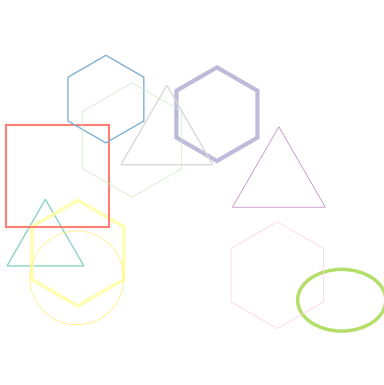[{"shape": "triangle", "thickness": 1, "radius": 0.58, "center": [0.118, 0.367]}, {"shape": "hexagon", "thickness": 2.5, "radius": 0.69, "center": [0.202, 0.343]}, {"shape": "hexagon", "thickness": 3, "radius": 0.61, "center": [0.563, 0.703]}, {"shape": "square", "thickness": 1.5, "radius": 0.67, "center": [0.149, 0.543]}, {"shape": "hexagon", "thickness": 1, "radius": 0.57, "center": [0.275, 0.743]}, {"shape": "oval", "thickness": 2.5, "radius": 0.57, "center": [0.888, 0.22]}, {"shape": "hexagon", "thickness": 0.5, "radius": 0.69, "center": [0.72, 0.285]}, {"shape": "triangle", "thickness": 1, "radius": 0.69, "center": [0.433, 0.641]}, {"shape": "triangle", "thickness": 0.5, "radius": 0.7, "center": [0.724, 0.531]}, {"shape": "hexagon", "thickness": 0.5, "radius": 0.74, "center": [0.343, 0.636]}, {"shape": "circle", "thickness": 0.5, "radius": 0.61, "center": [0.199, 0.278]}]